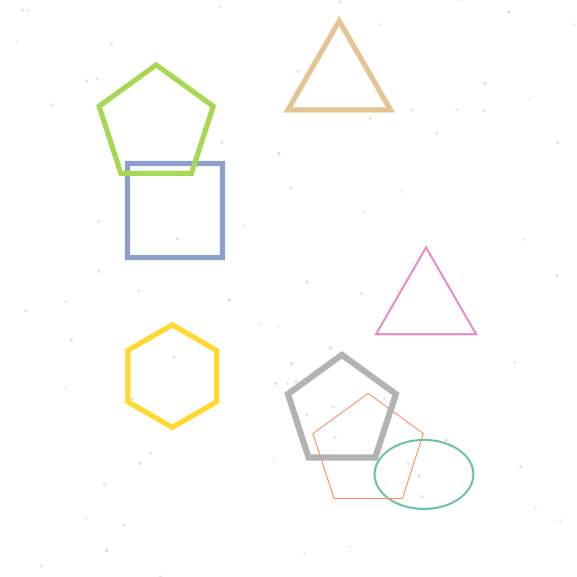[{"shape": "oval", "thickness": 1, "radius": 0.43, "center": [0.734, 0.178]}, {"shape": "pentagon", "thickness": 0.5, "radius": 0.5, "center": [0.638, 0.217]}, {"shape": "square", "thickness": 2.5, "radius": 0.41, "center": [0.302, 0.636]}, {"shape": "triangle", "thickness": 1, "radius": 0.5, "center": [0.738, 0.471]}, {"shape": "pentagon", "thickness": 2.5, "radius": 0.52, "center": [0.27, 0.783]}, {"shape": "hexagon", "thickness": 2.5, "radius": 0.44, "center": [0.298, 0.348]}, {"shape": "triangle", "thickness": 2.5, "radius": 0.51, "center": [0.587, 0.86]}, {"shape": "pentagon", "thickness": 3, "radius": 0.49, "center": [0.592, 0.286]}]